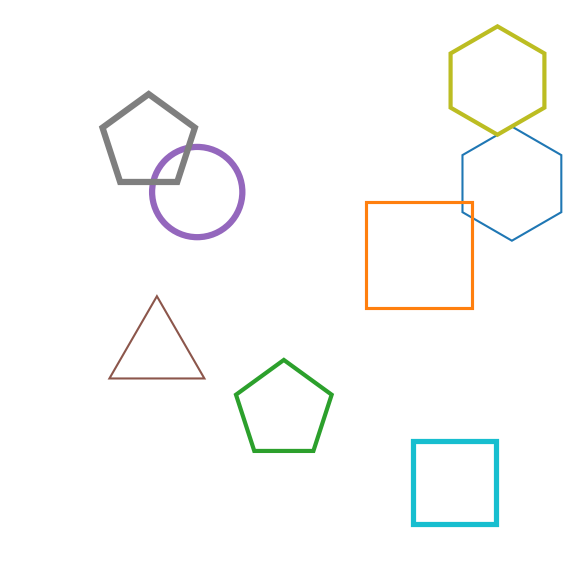[{"shape": "hexagon", "thickness": 1, "radius": 0.49, "center": [0.886, 0.681]}, {"shape": "square", "thickness": 1.5, "radius": 0.46, "center": [0.725, 0.558]}, {"shape": "pentagon", "thickness": 2, "radius": 0.44, "center": [0.491, 0.289]}, {"shape": "circle", "thickness": 3, "radius": 0.39, "center": [0.342, 0.667]}, {"shape": "triangle", "thickness": 1, "radius": 0.47, "center": [0.272, 0.391]}, {"shape": "pentagon", "thickness": 3, "radius": 0.42, "center": [0.257, 0.752]}, {"shape": "hexagon", "thickness": 2, "radius": 0.47, "center": [0.861, 0.86]}, {"shape": "square", "thickness": 2.5, "radius": 0.36, "center": [0.787, 0.164]}]